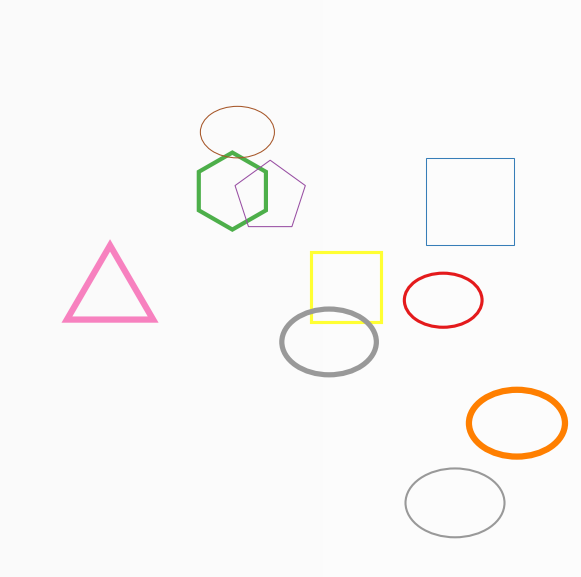[{"shape": "oval", "thickness": 1.5, "radius": 0.33, "center": [0.763, 0.479]}, {"shape": "square", "thickness": 0.5, "radius": 0.38, "center": [0.808, 0.65]}, {"shape": "hexagon", "thickness": 2, "radius": 0.33, "center": [0.4, 0.668]}, {"shape": "pentagon", "thickness": 0.5, "radius": 0.32, "center": [0.465, 0.658]}, {"shape": "oval", "thickness": 3, "radius": 0.41, "center": [0.889, 0.266]}, {"shape": "square", "thickness": 1.5, "radius": 0.3, "center": [0.595, 0.502]}, {"shape": "oval", "thickness": 0.5, "radius": 0.32, "center": [0.408, 0.77]}, {"shape": "triangle", "thickness": 3, "radius": 0.43, "center": [0.189, 0.489]}, {"shape": "oval", "thickness": 1, "radius": 0.43, "center": [0.783, 0.128]}, {"shape": "oval", "thickness": 2.5, "radius": 0.41, "center": [0.566, 0.407]}]